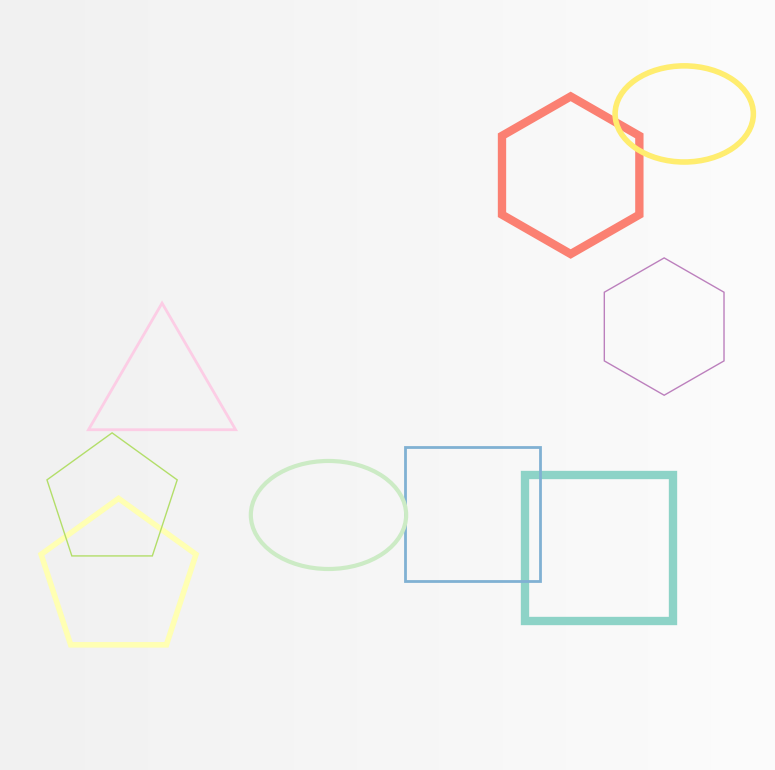[{"shape": "square", "thickness": 3, "radius": 0.48, "center": [0.773, 0.288]}, {"shape": "pentagon", "thickness": 2, "radius": 0.53, "center": [0.153, 0.248]}, {"shape": "hexagon", "thickness": 3, "radius": 0.51, "center": [0.736, 0.772]}, {"shape": "square", "thickness": 1, "radius": 0.43, "center": [0.61, 0.333]}, {"shape": "pentagon", "thickness": 0.5, "radius": 0.44, "center": [0.145, 0.349]}, {"shape": "triangle", "thickness": 1, "radius": 0.55, "center": [0.209, 0.497]}, {"shape": "hexagon", "thickness": 0.5, "radius": 0.45, "center": [0.857, 0.576]}, {"shape": "oval", "thickness": 1.5, "radius": 0.5, "center": [0.424, 0.331]}, {"shape": "oval", "thickness": 2, "radius": 0.45, "center": [0.883, 0.852]}]